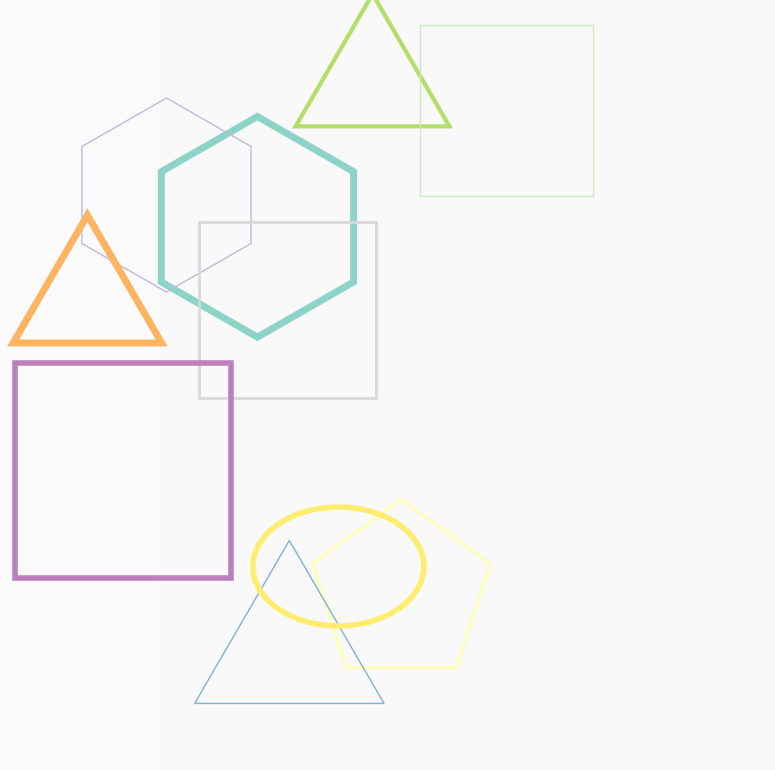[{"shape": "hexagon", "thickness": 2.5, "radius": 0.72, "center": [0.332, 0.705]}, {"shape": "pentagon", "thickness": 1, "radius": 0.6, "center": [0.518, 0.231]}, {"shape": "hexagon", "thickness": 0.5, "radius": 0.63, "center": [0.215, 0.747]}, {"shape": "triangle", "thickness": 0.5, "radius": 0.71, "center": [0.373, 0.157]}, {"shape": "triangle", "thickness": 2.5, "radius": 0.55, "center": [0.113, 0.61]}, {"shape": "triangle", "thickness": 1.5, "radius": 0.57, "center": [0.481, 0.893]}, {"shape": "square", "thickness": 1, "radius": 0.57, "center": [0.371, 0.597]}, {"shape": "square", "thickness": 2, "radius": 0.7, "center": [0.159, 0.388]}, {"shape": "square", "thickness": 0.5, "radius": 0.56, "center": [0.653, 0.857]}, {"shape": "oval", "thickness": 2, "radius": 0.55, "center": [0.437, 0.264]}]